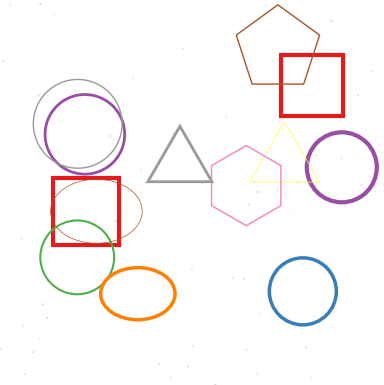[{"shape": "square", "thickness": 3, "radius": 0.4, "center": [0.811, 0.778]}, {"shape": "square", "thickness": 3, "radius": 0.43, "center": [0.224, 0.45]}, {"shape": "circle", "thickness": 2.5, "radius": 0.44, "center": [0.787, 0.243]}, {"shape": "circle", "thickness": 1.5, "radius": 0.48, "center": [0.201, 0.332]}, {"shape": "circle", "thickness": 3, "radius": 0.45, "center": [0.888, 0.565]}, {"shape": "circle", "thickness": 2, "radius": 0.52, "center": [0.22, 0.651]}, {"shape": "oval", "thickness": 2.5, "radius": 0.48, "center": [0.358, 0.237]}, {"shape": "triangle", "thickness": 0.5, "radius": 0.52, "center": [0.739, 0.58]}, {"shape": "oval", "thickness": 0.5, "radius": 0.59, "center": [0.25, 0.451]}, {"shape": "pentagon", "thickness": 1, "radius": 0.57, "center": [0.722, 0.874]}, {"shape": "hexagon", "thickness": 1, "radius": 0.52, "center": [0.64, 0.518]}, {"shape": "triangle", "thickness": 2, "radius": 0.48, "center": [0.467, 0.576]}, {"shape": "circle", "thickness": 1, "radius": 0.58, "center": [0.202, 0.678]}]